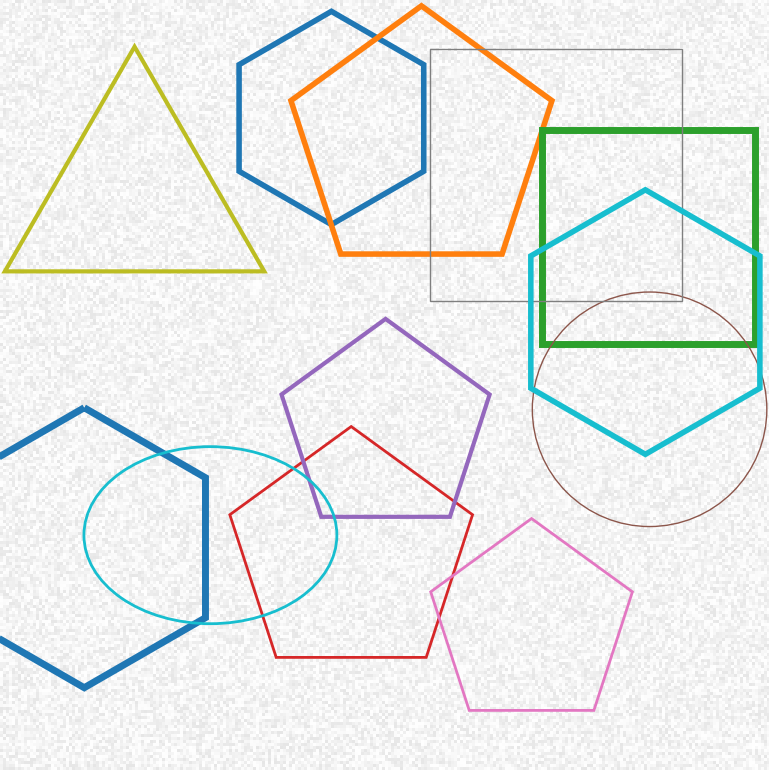[{"shape": "hexagon", "thickness": 2.5, "radius": 0.91, "center": [0.109, 0.289]}, {"shape": "hexagon", "thickness": 2, "radius": 0.69, "center": [0.43, 0.847]}, {"shape": "pentagon", "thickness": 2, "radius": 0.89, "center": [0.547, 0.814]}, {"shape": "square", "thickness": 2.5, "radius": 0.69, "center": [0.842, 0.692]}, {"shape": "pentagon", "thickness": 1, "radius": 0.83, "center": [0.456, 0.28]}, {"shape": "pentagon", "thickness": 1.5, "radius": 0.71, "center": [0.501, 0.444]}, {"shape": "circle", "thickness": 0.5, "radius": 0.76, "center": [0.844, 0.468]}, {"shape": "pentagon", "thickness": 1, "radius": 0.69, "center": [0.69, 0.189]}, {"shape": "square", "thickness": 0.5, "radius": 0.82, "center": [0.722, 0.772]}, {"shape": "triangle", "thickness": 1.5, "radius": 0.97, "center": [0.175, 0.745]}, {"shape": "oval", "thickness": 1, "radius": 0.82, "center": [0.273, 0.305]}, {"shape": "hexagon", "thickness": 2, "radius": 0.86, "center": [0.838, 0.582]}]